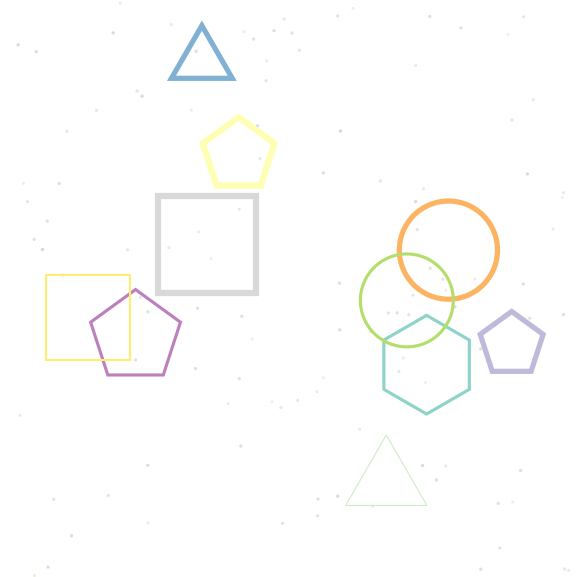[{"shape": "hexagon", "thickness": 1.5, "radius": 0.43, "center": [0.739, 0.368]}, {"shape": "pentagon", "thickness": 3, "radius": 0.33, "center": [0.413, 0.731]}, {"shape": "pentagon", "thickness": 2.5, "radius": 0.29, "center": [0.886, 0.402]}, {"shape": "triangle", "thickness": 2.5, "radius": 0.3, "center": [0.35, 0.894]}, {"shape": "circle", "thickness": 2.5, "radius": 0.43, "center": [0.776, 0.566]}, {"shape": "circle", "thickness": 1.5, "radius": 0.4, "center": [0.705, 0.479]}, {"shape": "square", "thickness": 3, "radius": 0.42, "center": [0.359, 0.576]}, {"shape": "pentagon", "thickness": 1.5, "radius": 0.41, "center": [0.235, 0.416]}, {"shape": "triangle", "thickness": 0.5, "radius": 0.41, "center": [0.669, 0.165]}, {"shape": "square", "thickness": 1, "radius": 0.37, "center": [0.152, 0.45]}]